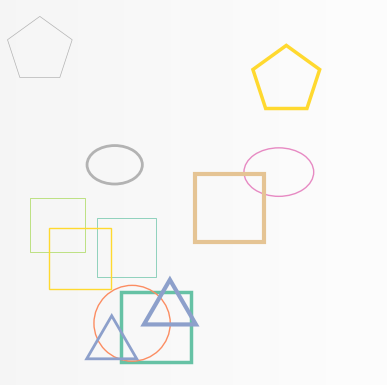[{"shape": "square", "thickness": 0.5, "radius": 0.38, "center": [0.326, 0.357]}, {"shape": "square", "thickness": 2.5, "radius": 0.45, "center": [0.402, 0.151]}, {"shape": "circle", "thickness": 1, "radius": 0.49, "center": [0.341, 0.16]}, {"shape": "triangle", "thickness": 3, "radius": 0.39, "center": [0.438, 0.196]}, {"shape": "triangle", "thickness": 2, "radius": 0.37, "center": [0.288, 0.105]}, {"shape": "oval", "thickness": 1, "radius": 0.45, "center": [0.72, 0.553]}, {"shape": "square", "thickness": 0.5, "radius": 0.35, "center": [0.148, 0.415]}, {"shape": "pentagon", "thickness": 2.5, "radius": 0.45, "center": [0.739, 0.791]}, {"shape": "square", "thickness": 1, "radius": 0.39, "center": [0.207, 0.328]}, {"shape": "square", "thickness": 3, "radius": 0.44, "center": [0.593, 0.46]}, {"shape": "oval", "thickness": 2, "radius": 0.36, "center": [0.296, 0.572]}, {"shape": "pentagon", "thickness": 0.5, "radius": 0.44, "center": [0.103, 0.87]}]